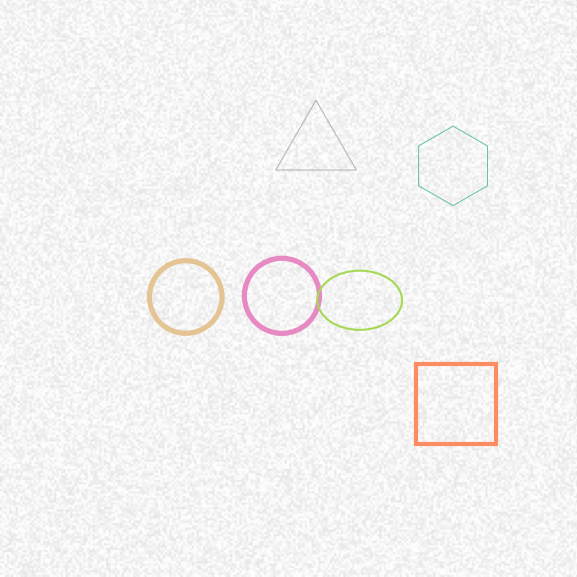[{"shape": "hexagon", "thickness": 0.5, "radius": 0.34, "center": [0.785, 0.712]}, {"shape": "square", "thickness": 2, "radius": 0.35, "center": [0.79, 0.299]}, {"shape": "circle", "thickness": 2.5, "radius": 0.33, "center": [0.488, 0.487]}, {"shape": "oval", "thickness": 1, "radius": 0.37, "center": [0.623, 0.479]}, {"shape": "circle", "thickness": 2.5, "radius": 0.31, "center": [0.322, 0.485]}, {"shape": "triangle", "thickness": 0.5, "radius": 0.4, "center": [0.547, 0.745]}]